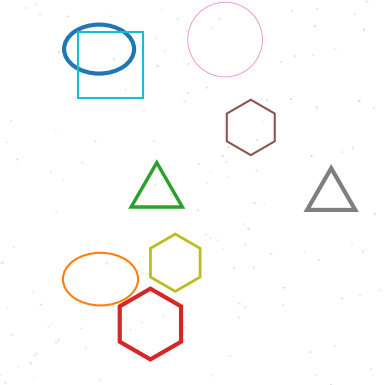[{"shape": "oval", "thickness": 3, "radius": 0.45, "center": [0.257, 0.872]}, {"shape": "oval", "thickness": 1.5, "radius": 0.49, "center": [0.261, 0.275]}, {"shape": "triangle", "thickness": 2.5, "radius": 0.38, "center": [0.407, 0.501]}, {"shape": "hexagon", "thickness": 3, "radius": 0.46, "center": [0.391, 0.158]}, {"shape": "hexagon", "thickness": 1.5, "radius": 0.36, "center": [0.651, 0.669]}, {"shape": "circle", "thickness": 0.5, "radius": 0.49, "center": [0.585, 0.897]}, {"shape": "triangle", "thickness": 3, "radius": 0.36, "center": [0.86, 0.491]}, {"shape": "hexagon", "thickness": 2, "radius": 0.37, "center": [0.455, 0.318]}, {"shape": "square", "thickness": 1.5, "radius": 0.42, "center": [0.288, 0.831]}]